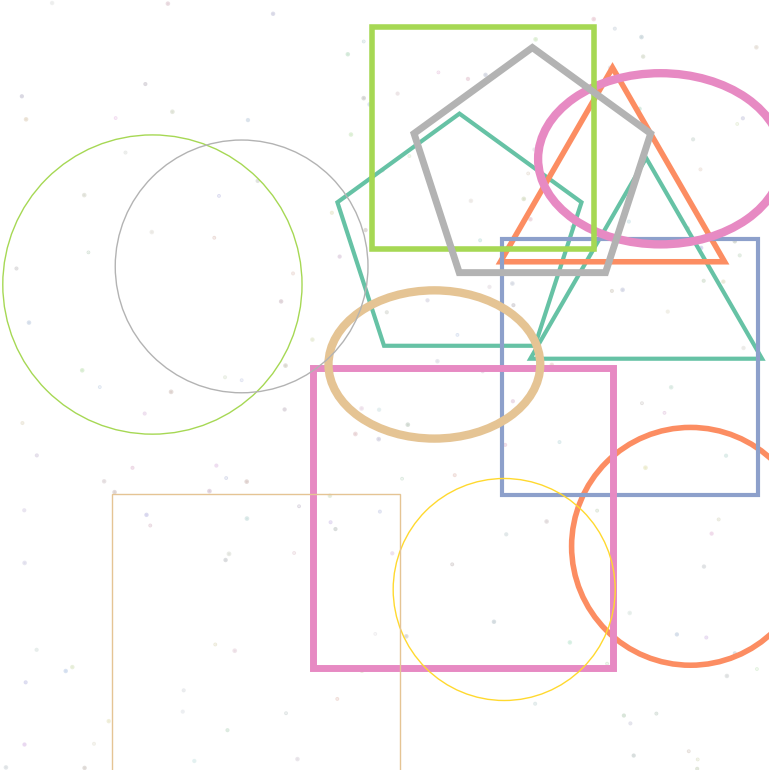[{"shape": "pentagon", "thickness": 1.5, "radius": 0.83, "center": [0.597, 0.686]}, {"shape": "triangle", "thickness": 1.5, "radius": 0.87, "center": [0.839, 0.621]}, {"shape": "circle", "thickness": 2, "radius": 0.77, "center": [0.897, 0.29]}, {"shape": "triangle", "thickness": 2, "radius": 0.84, "center": [0.795, 0.744]}, {"shape": "square", "thickness": 1.5, "radius": 0.83, "center": [0.818, 0.523]}, {"shape": "oval", "thickness": 3, "radius": 0.79, "center": [0.858, 0.794]}, {"shape": "square", "thickness": 2.5, "radius": 0.97, "center": [0.602, 0.327]}, {"shape": "circle", "thickness": 0.5, "radius": 0.97, "center": [0.198, 0.63]}, {"shape": "square", "thickness": 2, "radius": 0.72, "center": [0.627, 0.821]}, {"shape": "circle", "thickness": 0.5, "radius": 0.72, "center": [0.655, 0.234]}, {"shape": "square", "thickness": 0.5, "radius": 0.94, "center": [0.332, 0.171]}, {"shape": "oval", "thickness": 3, "radius": 0.69, "center": [0.564, 0.527]}, {"shape": "circle", "thickness": 0.5, "radius": 0.82, "center": [0.314, 0.654]}, {"shape": "pentagon", "thickness": 2.5, "radius": 0.81, "center": [0.691, 0.777]}]